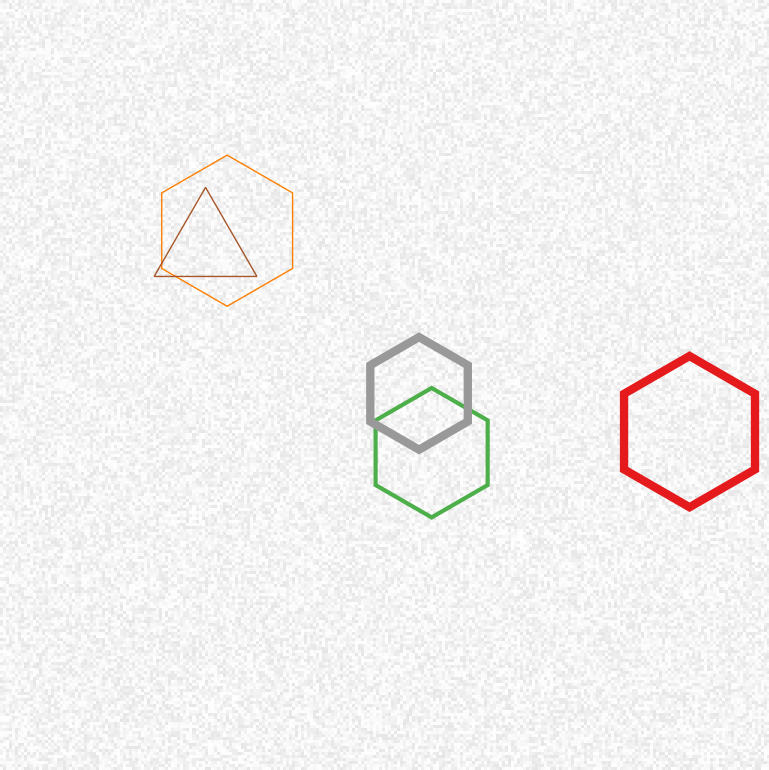[{"shape": "hexagon", "thickness": 3, "radius": 0.49, "center": [0.895, 0.439]}, {"shape": "hexagon", "thickness": 1.5, "radius": 0.42, "center": [0.561, 0.412]}, {"shape": "hexagon", "thickness": 0.5, "radius": 0.49, "center": [0.295, 0.7]}, {"shape": "triangle", "thickness": 0.5, "radius": 0.39, "center": [0.267, 0.68]}, {"shape": "hexagon", "thickness": 3, "radius": 0.37, "center": [0.544, 0.489]}]